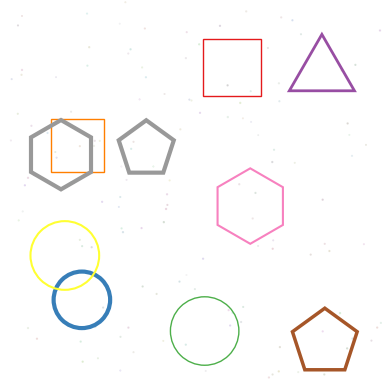[{"shape": "square", "thickness": 1, "radius": 0.37, "center": [0.603, 0.825]}, {"shape": "circle", "thickness": 3, "radius": 0.37, "center": [0.213, 0.221]}, {"shape": "circle", "thickness": 1, "radius": 0.44, "center": [0.532, 0.14]}, {"shape": "triangle", "thickness": 2, "radius": 0.49, "center": [0.836, 0.813]}, {"shape": "square", "thickness": 1, "radius": 0.34, "center": [0.201, 0.622]}, {"shape": "circle", "thickness": 1.5, "radius": 0.45, "center": [0.168, 0.336]}, {"shape": "pentagon", "thickness": 2.5, "radius": 0.44, "center": [0.844, 0.111]}, {"shape": "hexagon", "thickness": 1.5, "radius": 0.49, "center": [0.65, 0.465]}, {"shape": "hexagon", "thickness": 3, "radius": 0.45, "center": [0.158, 0.598]}, {"shape": "pentagon", "thickness": 3, "radius": 0.38, "center": [0.38, 0.612]}]